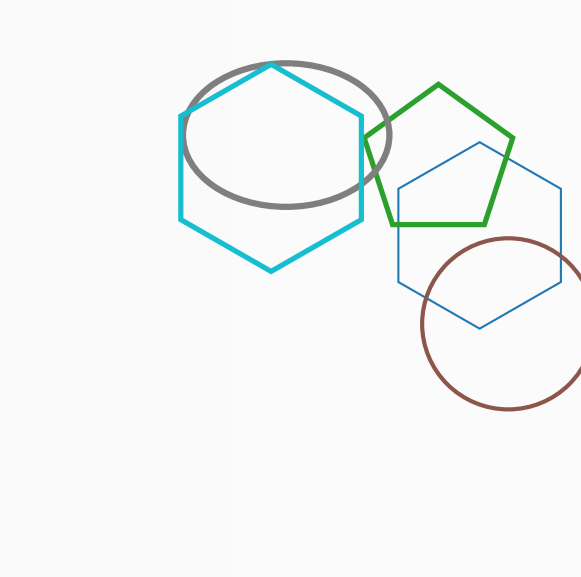[{"shape": "hexagon", "thickness": 1, "radius": 0.81, "center": [0.825, 0.591]}, {"shape": "pentagon", "thickness": 2.5, "radius": 0.67, "center": [0.754, 0.719]}, {"shape": "circle", "thickness": 2, "radius": 0.74, "center": [0.874, 0.438]}, {"shape": "oval", "thickness": 3, "radius": 0.89, "center": [0.492, 0.765]}, {"shape": "hexagon", "thickness": 2.5, "radius": 0.9, "center": [0.466, 0.708]}]